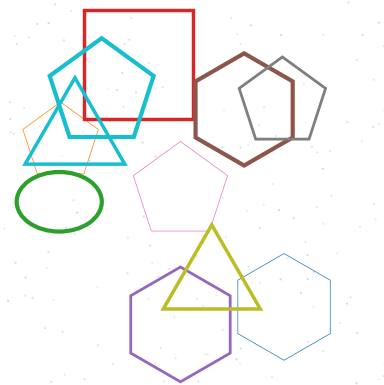[{"shape": "hexagon", "thickness": 0.5, "radius": 0.69, "center": [0.738, 0.203]}, {"shape": "pentagon", "thickness": 0.5, "radius": 0.52, "center": [0.157, 0.632]}, {"shape": "oval", "thickness": 3, "radius": 0.55, "center": [0.154, 0.476]}, {"shape": "square", "thickness": 2.5, "radius": 0.71, "center": [0.361, 0.833]}, {"shape": "hexagon", "thickness": 2, "radius": 0.75, "center": [0.469, 0.157]}, {"shape": "hexagon", "thickness": 3, "radius": 0.73, "center": [0.634, 0.716]}, {"shape": "pentagon", "thickness": 0.5, "radius": 0.64, "center": [0.469, 0.504]}, {"shape": "pentagon", "thickness": 2, "radius": 0.59, "center": [0.733, 0.734]}, {"shape": "triangle", "thickness": 2.5, "radius": 0.73, "center": [0.55, 0.27]}, {"shape": "triangle", "thickness": 2.5, "radius": 0.75, "center": [0.195, 0.648]}, {"shape": "pentagon", "thickness": 3, "radius": 0.71, "center": [0.264, 0.759]}]